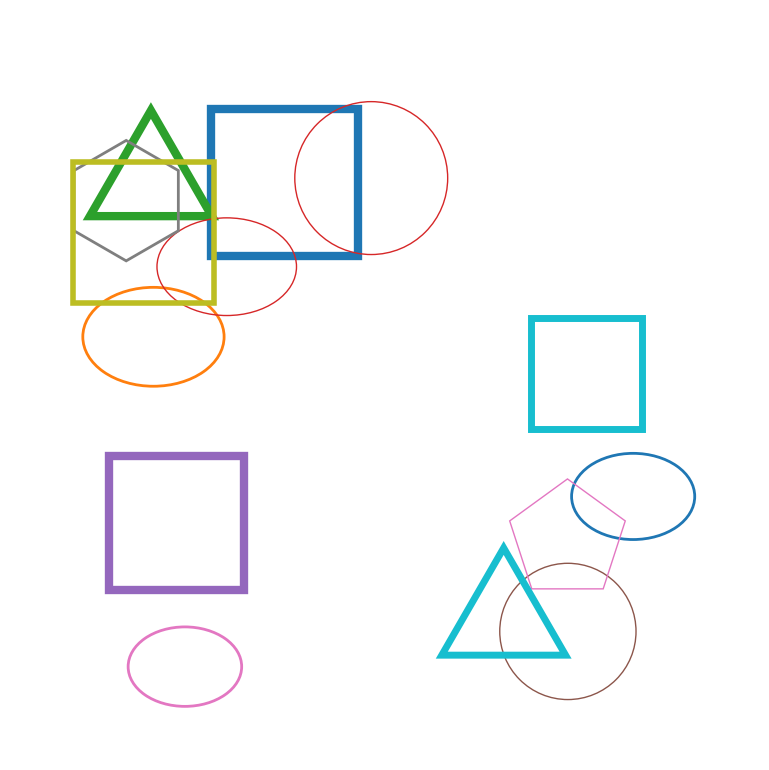[{"shape": "square", "thickness": 3, "radius": 0.48, "center": [0.37, 0.763]}, {"shape": "oval", "thickness": 1, "radius": 0.4, "center": [0.822, 0.355]}, {"shape": "oval", "thickness": 1, "radius": 0.46, "center": [0.199, 0.563]}, {"shape": "triangle", "thickness": 3, "radius": 0.46, "center": [0.196, 0.765]}, {"shape": "oval", "thickness": 0.5, "radius": 0.45, "center": [0.294, 0.654]}, {"shape": "circle", "thickness": 0.5, "radius": 0.5, "center": [0.482, 0.769]}, {"shape": "square", "thickness": 3, "radius": 0.44, "center": [0.229, 0.321]}, {"shape": "circle", "thickness": 0.5, "radius": 0.44, "center": [0.738, 0.18]}, {"shape": "pentagon", "thickness": 0.5, "radius": 0.39, "center": [0.737, 0.299]}, {"shape": "oval", "thickness": 1, "radius": 0.37, "center": [0.24, 0.134]}, {"shape": "hexagon", "thickness": 1, "radius": 0.39, "center": [0.164, 0.739]}, {"shape": "square", "thickness": 2, "radius": 0.46, "center": [0.186, 0.698]}, {"shape": "square", "thickness": 2.5, "radius": 0.36, "center": [0.762, 0.515]}, {"shape": "triangle", "thickness": 2.5, "radius": 0.46, "center": [0.654, 0.196]}]